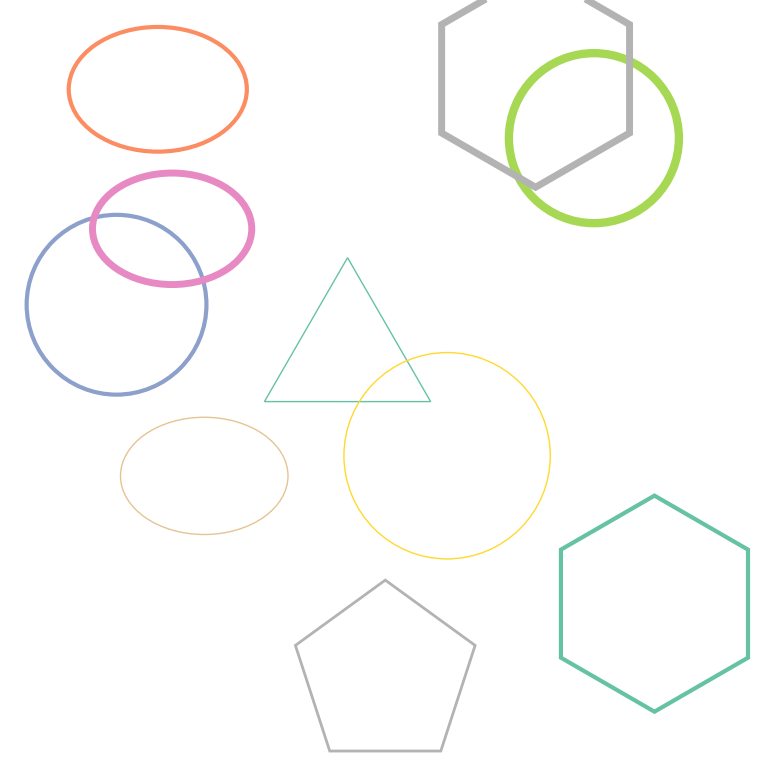[{"shape": "triangle", "thickness": 0.5, "radius": 0.62, "center": [0.451, 0.541]}, {"shape": "hexagon", "thickness": 1.5, "radius": 0.7, "center": [0.85, 0.216]}, {"shape": "oval", "thickness": 1.5, "radius": 0.58, "center": [0.205, 0.884]}, {"shape": "circle", "thickness": 1.5, "radius": 0.58, "center": [0.151, 0.604]}, {"shape": "oval", "thickness": 2.5, "radius": 0.52, "center": [0.224, 0.703]}, {"shape": "circle", "thickness": 3, "radius": 0.55, "center": [0.771, 0.821]}, {"shape": "circle", "thickness": 0.5, "radius": 0.67, "center": [0.581, 0.408]}, {"shape": "oval", "thickness": 0.5, "radius": 0.54, "center": [0.265, 0.382]}, {"shape": "hexagon", "thickness": 2.5, "radius": 0.7, "center": [0.696, 0.898]}, {"shape": "pentagon", "thickness": 1, "radius": 0.61, "center": [0.5, 0.124]}]